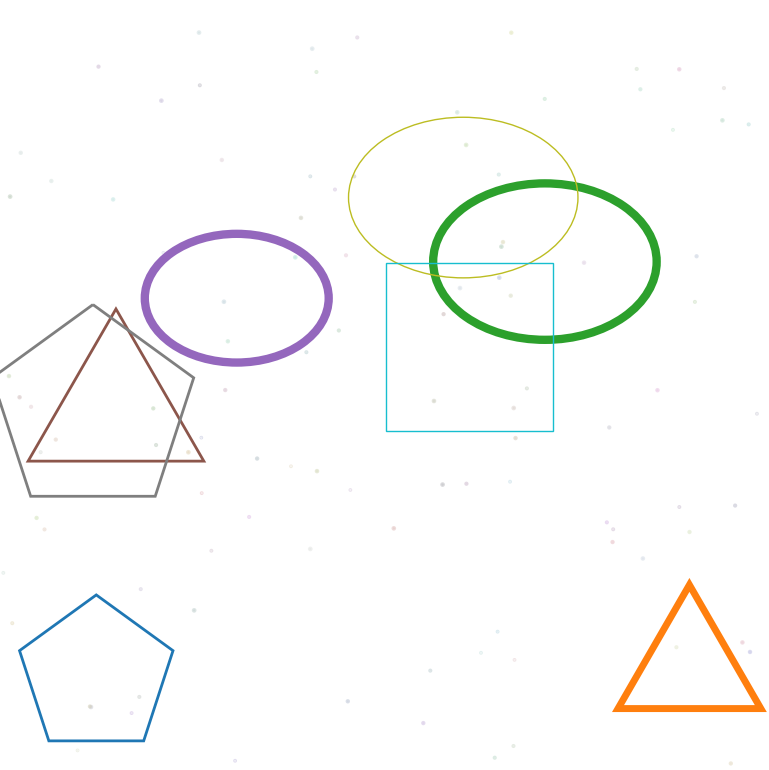[{"shape": "pentagon", "thickness": 1, "radius": 0.52, "center": [0.125, 0.123]}, {"shape": "triangle", "thickness": 2.5, "radius": 0.54, "center": [0.895, 0.133]}, {"shape": "oval", "thickness": 3, "radius": 0.73, "center": [0.708, 0.66]}, {"shape": "oval", "thickness": 3, "radius": 0.6, "center": [0.307, 0.613]}, {"shape": "triangle", "thickness": 1, "radius": 0.66, "center": [0.151, 0.467]}, {"shape": "pentagon", "thickness": 1, "radius": 0.69, "center": [0.121, 0.467]}, {"shape": "oval", "thickness": 0.5, "radius": 0.74, "center": [0.602, 0.743]}, {"shape": "square", "thickness": 0.5, "radius": 0.54, "center": [0.61, 0.549]}]